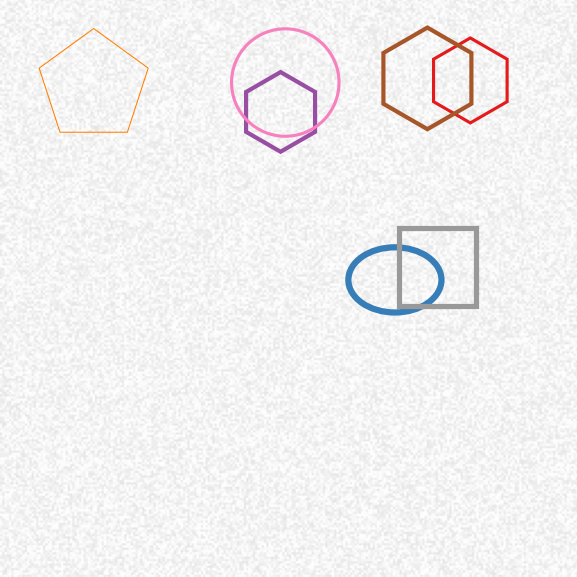[{"shape": "hexagon", "thickness": 1.5, "radius": 0.37, "center": [0.814, 0.86]}, {"shape": "oval", "thickness": 3, "radius": 0.4, "center": [0.684, 0.514]}, {"shape": "hexagon", "thickness": 2, "radius": 0.34, "center": [0.486, 0.805]}, {"shape": "pentagon", "thickness": 0.5, "radius": 0.5, "center": [0.162, 0.85]}, {"shape": "hexagon", "thickness": 2, "radius": 0.44, "center": [0.74, 0.863]}, {"shape": "circle", "thickness": 1.5, "radius": 0.47, "center": [0.494, 0.856]}, {"shape": "square", "thickness": 2.5, "radius": 0.34, "center": [0.758, 0.536]}]